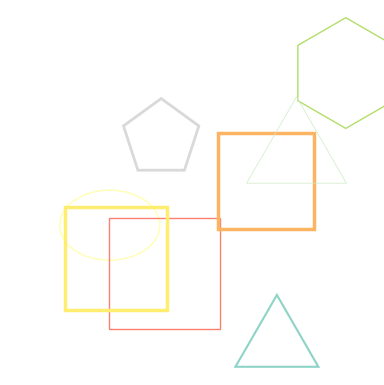[{"shape": "triangle", "thickness": 1.5, "radius": 0.62, "center": [0.719, 0.11]}, {"shape": "oval", "thickness": 1, "radius": 0.65, "center": [0.285, 0.415]}, {"shape": "square", "thickness": 1, "radius": 0.72, "center": [0.427, 0.289]}, {"shape": "square", "thickness": 2.5, "radius": 0.62, "center": [0.692, 0.529]}, {"shape": "hexagon", "thickness": 1, "radius": 0.72, "center": [0.898, 0.81]}, {"shape": "pentagon", "thickness": 2, "radius": 0.51, "center": [0.419, 0.641]}, {"shape": "triangle", "thickness": 0.5, "radius": 0.75, "center": [0.77, 0.599]}, {"shape": "square", "thickness": 2.5, "radius": 0.67, "center": [0.301, 0.328]}]